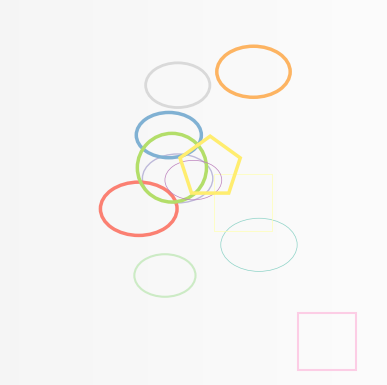[{"shape": "oval", "thickness": 0.5, "radius": 0.49, "center": [0.668, 0.364]}, {"shape": "square", "thickness": 0.5, "radius": 0.37, "center": [0.627, 0.474]}, {"shape": "oval", "thickness": 1, "radius": 0.45, "center": [0.458, 0.536]}, {"shape": "oval", "thickness": 2.5, "radius": 0.49, "center": [0.358, 0.458]}, {"shape": "oval", "thickness": 2.5, "radius": 0.42, "center": [0.436, 0.649]}, {"shape": "oval", "thickness": 2.5, "radius": 0.47, "center": [0.654, 0.814]}, {"shape": "circle", "thickness": 2.5, "radius": 0.45, "center": [0.444, 0.564]}, {"shape": "square", "thickness": 1.5, "radius": 0.38, "center": [0.845, 0.113]}, {"shape": "oval", "thickness": 2, "radius": 0.41, "center": [0.459, 0.779]}, {"shape": "oval", "thickness": 0.5, "radius": 0.37, "center": [0.499, 0.532]}, {"shape": "oval", "thickness": 1.5, "radius": 0.39, "center": [0.426, 0.284]}, {"shape": "pentagon", "thickness": 2.5, "radius": 0.41, "center": [0.542, 0.565]}]